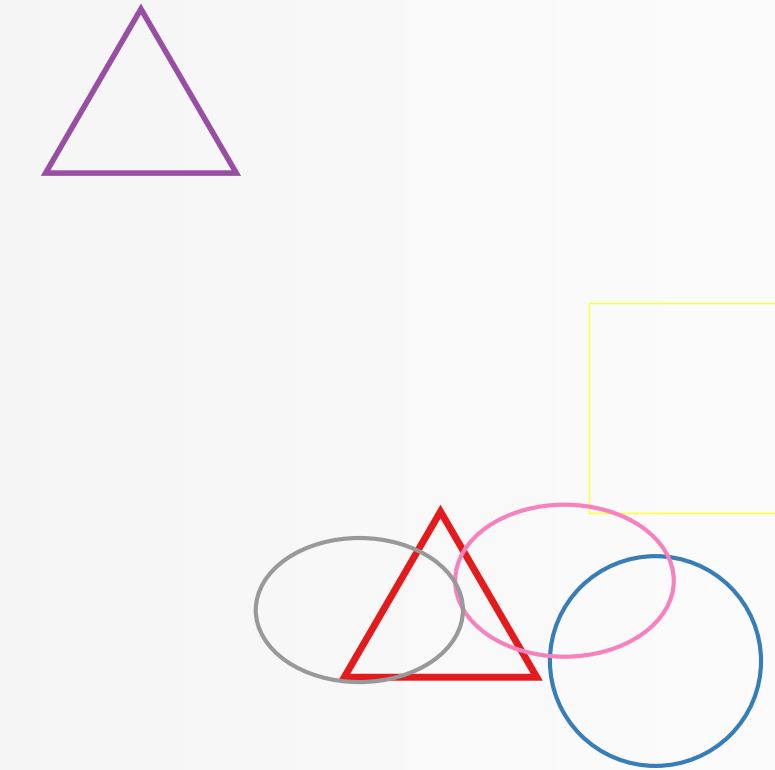[{"shape": "triangle", "thickness": 2.5, "radius": 0.72, "center": [0.568, 0.192]}, {"shape": "circle", "thickness": 1.5, "radius": 0.68, "center": [0.846, 0.142]}, {"shape": "triangle", "thickness": 2, "radius": 0.71, "center": [0.182, 0.846]}, {"shape": "square", "thickness": 0.5, "radius": 0.68, "center": [0.897, 0.47]}, {"shape": "oval", "thickness": 1.5, "radius": 0.71, "center": [0.728, 0.246]}, {"shape": "oval", "thickness": 1.5, "radius": 0.67, "center": [0.464, 0.208]}]